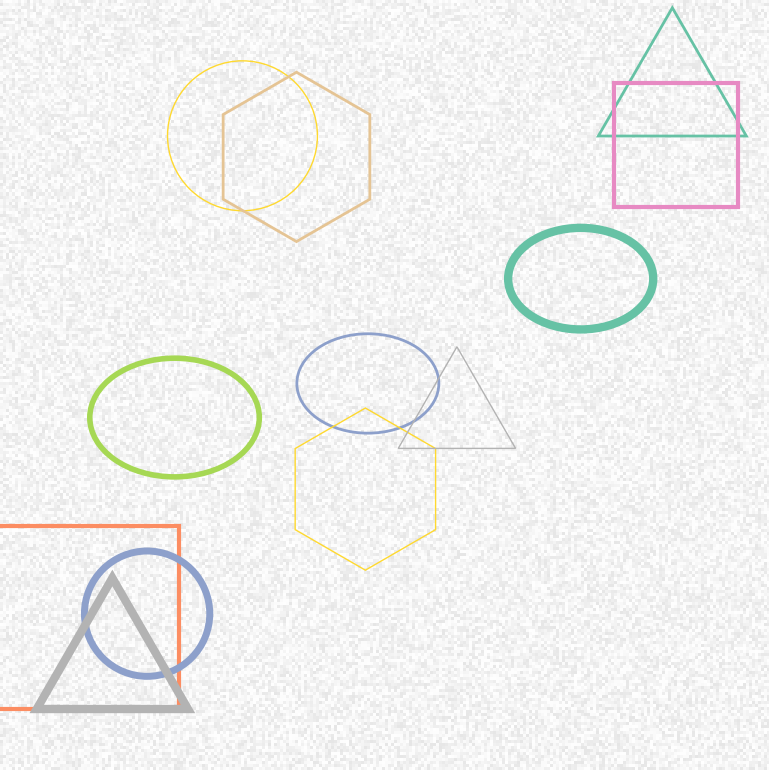[{"shape": "oval", "thickness": 3, "radius": 0.47, "center": [0.754, 0.638]}, {"shape": "triangle", "thickness": 1, "radius": 0.56, "center": [0.873, 0.879]}, {"shape": "square", "thickness": 1.5, "radius": 0.59, "center": [0.114, 0.198]}, {"shape": "circle", "thickness": 2.5, "radius": 0.41, "center": [0.191, 0.203]}, {"shape": "oval", "thickness": 1, "radius": 0.46, "center": [0.478, 0.502]}, {"shape": "square", "thickness": 1.5, "radius": 0.4, "center": [0.878, 0.812]}, {"shape": "oval", "thickness": 2, "radius": 0.55, "center": [0.227, 0.458]}, {"shape": "circle", "thickness": 0.5, "radius": 0.49, "center": [0.315, 0.824]}, {"shape": "hexagon", "thickness": 0.5, "radius": 0.53, "center": [0.475, 0.365]}, {"shape": "hexagon", "thickness": 1, "radius": 0.55, "center": [0.385, 0.796]}, {"shape": "triangle", "thickness": 3, "radius": 0.57, "center": [0.146, 0.136]}, {"shape": "triangle", "thickness": 0.5, "radius": 0.44, "center": [0.593, 0.462]}]